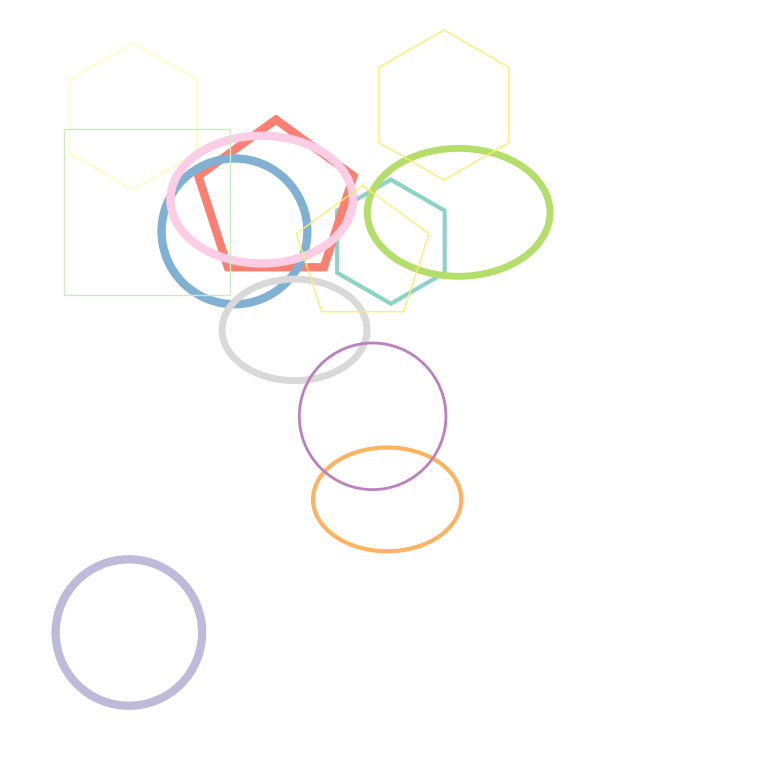[{"shape": "hexagon", "thickness": 1.5, "radius": 0.4, "center": [0.508, 0.686]}, {"shape": "hexagon", "thickness": 0.5, "radius": 0.48, "center": [0.173, 0.849]}, {"shape": "circle", "thickness": 3, "radius": 0.48, "center": [0.167, 0.179]}, {"shape": "pentagon", "thickness": 3, "radius": 0.53, "center": [0.358, 0.739]}, {"shape": "circle", "thickness": 3, "radius": 0.47, "center": [0.304, 0.7]}, {"shape": "oval", "thickness": 1.5, "radius": 0.48, "center": [0.503, 0.351]}, {"shape": "oval", "thickness": 2.5, "radius": 0.59, "center": [0.596, 0.724]}, {"shape": "oval", "thickness": 3, "radius": 0.59, "center": [0.34, 0.741]}, {"shape": "oval", "thickness": 2.5, "radius": 0.47, "center": [0.383, 0.572]}, {"shape": "circle", "thickness": 1, "radius": 0.48, "center": [0.484, 0.459]}, {"shape": "square", "thickness": 0.5, "radius": 0.54, "center": [0.191, 0.725]}, {"shape": "hexagon", "thickness": 0.5, "radius": 0.49, "center": [0.576, 0.864]}, {"shape": "pentagon", "thickness": 0.5, "radius": 0.45, "center": [0.471, 0.669]}]